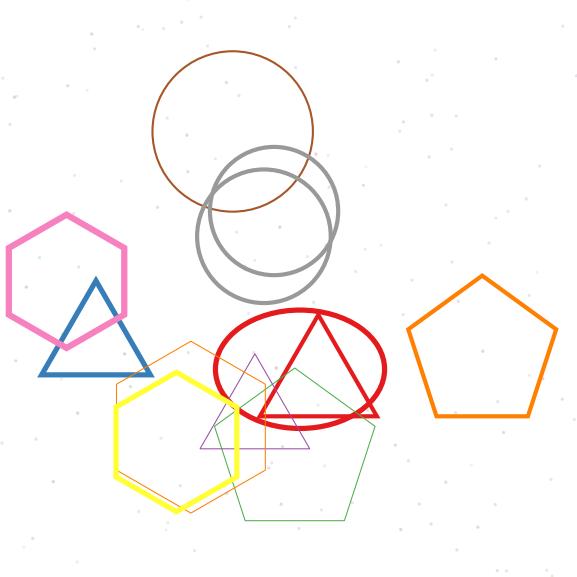[{"shape": "triangle", "thickness": 2, "radius": 0.59, "center": [0.551, 0.337]}, {"shape": "oval", "thickness": 2.5, "radius": 0.73, "center": [0.52, 0.36]}, {"shape": "triangle", "thickness": 2.5, "radius": 0.54, "center": [0.166, 0.404]}, {"shape": "pentagon", "thickness": 0.5, "radius": 0.73, "center": [0.51, 0.216]}, {"shape": "triangle", "thickness": 0.5, "radius": 0.55, "center": [0.441, 0.277]}, {"shape": "hexagon", "thickness": 0.5, "radius": 0.74, "center": [0.331, 0.259]}, {"shape": "pentagon", "thickness": 2, "radius": 0.67, "center": [0.835, 0.387]}, {"shape": "hexagon", "thickness": 2.5, "radius": 0.6, "center": [0.305, 0.234]}, {"shape": "circle", "thickness": 1, "radius": 0.69, "center": [0.403, 0.771]}, {"shape": "hexagon", "thickness": 3, "radius": 0.58, "center": [0.115, 0.512]}, {"shape": "circle", "thickness": 2, "radius": 0.58, "center": [0.457, 0.59]}, {"shape": "circle", "thickness": 2, "radius": 0.56, "center": [0.475, 0.634]}]